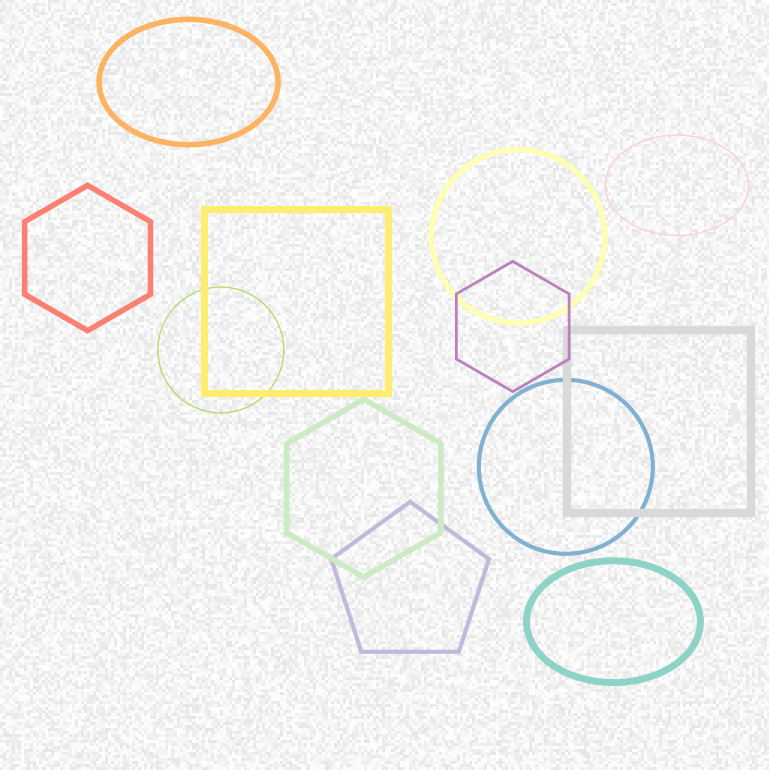[{"shape": "oval", "thickness": 2.5, "radius": 0.56, "center": [0.797, 0.193]}, {"shape": "circle", "thickness": 2, "radius": 0.56, "center": [0.673, 0.693]}, {"shape": "pentagon", "thickness": 1.5, "radius": 0.54, "center": [0.533, 0.241]}, {"shape": "hexagon", "thickness": 2, "radius": 0.47, "center": [0.114, 0.665]}, {"shape": "circle", "thickness": 1.5, "radius": 0.56, "center": [0.735, 0.394]}, {"shape": "oval", "thickness": 2, "radius": 0.58, "center": [0.245, 0.893]}, {"shape": "circle", "thickness": 0.5, "radius": 0.41, "center": [0.287, 0.545]}, {"shape": "oval", "thickness": 0.5, "radius": 0.47, "center": [0.879, 0.759]}, {"shape": "square", "thickness": 3, "radius": 0.59, "center": [0.856, 0.452]}, {"shape": "hexagon", "thickness": 1, "radius": 0.42, "center": [0.666, 0.576]}, {"shape": "hexagon", "thickness": 2, "radius": 0.58, "center": [0.472, 0.366]}, {"shape": "square", "thickness": 2.5, "radius": 0.6, "center": [0.385, 0.609]}]